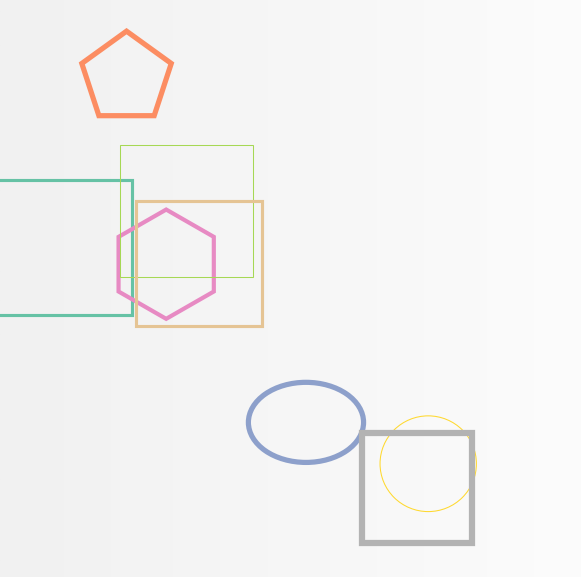[{"shape": "square", "thickness": 1.5, "radius": 0.59, "center": [0.109, 0.571]}, {"shape": "pentagon", "thickness": 2.5, "radius": 0.4, "center": [0.218, 0.864]}, {"shape": "oval", "thickness": 2.5, "radius": 0.5, "center": [0.526, 0.268]}, {"shape": "hexagon", "thickness": 2, "radius": 0.47, "center": [0.286, 0.542]}, {"shape": "square", "thickness": 0.5, "radius": 0.57, "center": [0.321, 0.635]}, {"shape": "circle", "thickness": 0.5, "radius": 0.41, "center": [0.737, 0.196]}, {"shape": "square", "thickness": 1.5, "radius": 0.54, "center": [0.342, 0.543]}, {"shape": "square", "thickness": 3, "radius": 0.47, "center": [0.717, 0.154]}]